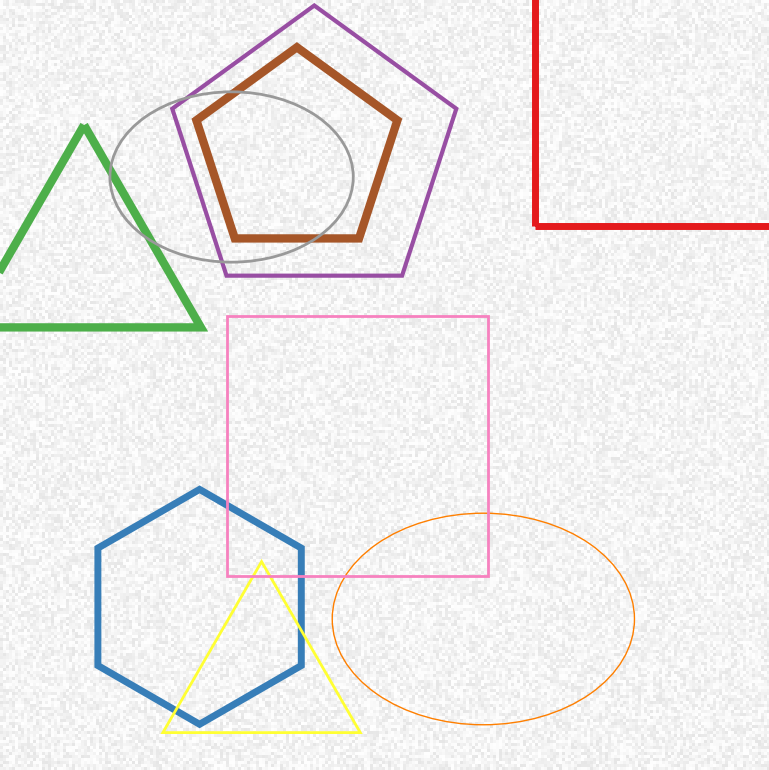[{"shape": "square", "thickness": 2.5, "radius": 0.9, "center": [0.874, 0.885]}, {"shape": "hexagon", "thickness": 2.5, "radius": 0.76, "center": [0.259, 0.212]}, {"shape": "triangle", "thickness": 3, "radius": 0.88, "center": [0.109, 0.662]}, {"shape": "pentagon", "thickness": 1.5, "radius": 0.97, "center": [0.408, 0.799]}, {"shape": "oval", "thickness": 0.5, "radius": 0.98, "center": [0.628, 0.196]}, {"shape": "triangle", "thickness": 1, "radius": 0.74, "center": [0.34, 0.123]}, {"shape": "pentagon", "thickness": 3, "radius": 0.69, "center": [0.386, 0.801]}, {"shape": "square", "thickness": 1, "radius": 0.85, "center": [0.464, 0.421]}, {"shape": "oval", "thickness": 1, "radius": 0.79, "center": [0.301, 0.77]}]